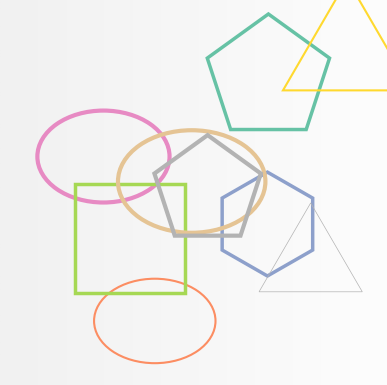[{"shape": "pentagon", "thickness": 2.5, "radius": 0.83, "center": [0.693, 0.798]}, {"shape": "oval", "thickness": 1.5, "radius": 0.78, "center": [0.399, 0.166]}, {"shape": "hexagon", "thickness": 2.5, "radius": 0.67, "center": [0.69, 0.418]}, {"shape": "oval", "thickness": 3, "radius": 0.85, "center": [0.267, 0.593]}, {"shape": "square", "thickness": 2.5, "radius": 0.71, "center": [0.335, 0.38]}, {"shape": "triangle", "thickness": 1.5, "radius": 0.96, "center": [0.896, 0.861]}, {"shape": "oval", "thickness": 3, "radius": 0.95, "center": [0.495, 0.529]}, {"shape": "pentagon", "thickness": 3, "radius": 0.72, "center": [0.536, 0.505]}, {"shape": "triangle", "thickness": 0.5, "radius": 0.77, "center": [0.802, 0.319]}]